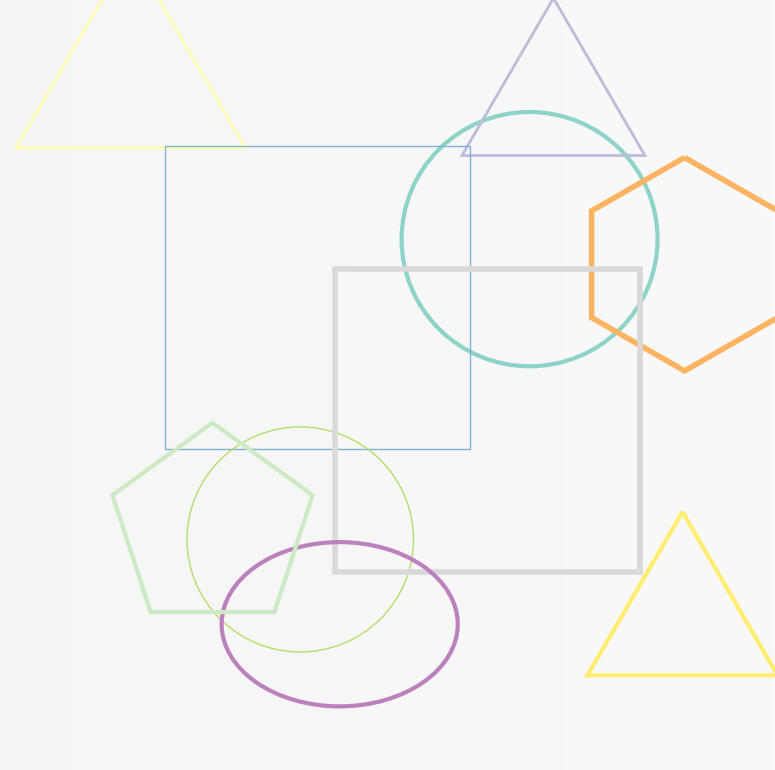[{"shape": "circle", "thickness": 1.5, "radius": 0.83, "center": [0.683, 0.689]}, {"shape": "triangle", "thickness": 1, "radius": 0.85, "center": [0.169, 0.893]}, {"shape": "triangle", "thickness": 1, "radius": 0.68, "center": [0.714, 0.866]}, {"shape": "square", "thickness": 0.5, "radius": 0.98, "center": [0.41, 0.614]}, {"shape": "hexagon", "thickness": 2, "radius": 0.69, "center": [0.883, 0.657]}, {"shape": "circle", "thickness": 0.5, "radius": 0.73, "center": [0.387, 0.299]}, {"shape": "square", "thickness": 2, "radius": 0.98, "center": [0.629, 0.453]}, {"shape": "oval", "thickness": 1.5, "radius": 0.76, "center": [0.438, 0.189]}, {"shape": "pentagon", "thickness": 1.5, "radius": 0.68, "center": [0.274, 0.315]}, {"shape": "triangle", "thickness": 1.5, "radius": 0.71, "center": [0.881, 0.194]}]